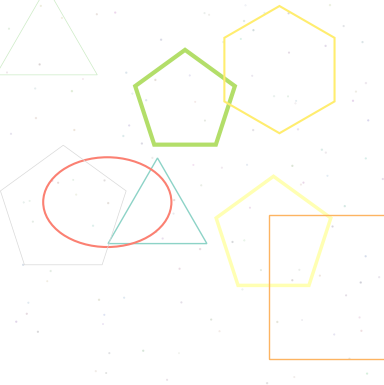[{"shape": "triangle", "thickness": 1, "radius": 0.74, "center": [0.409, 0.441]}, {"shape": "pentagon", "thickness": 2.5, "radius": 0.78, "center": [0.71, 0.385]}, {"shape": "oval", "thickness": 1.5, "radius": 0.83, "center": [0.279, 0.475]}, {"shape": "square", "thickness": 1, "radius": 0.94, "center": [0.886, 0.255]}, {"shape": "pentagon", "thickness": 3, "radius": 0.68, "center": [0.481, 0.734]}, {"shape": "pentagon", "thickness": 0.5, "radius": 0.86, "center": [0.164, 0.451]}, {"shape": "triangle", "thickness": 0.5, "radius": 0.76, "center": [0.121, 0.881]}, {"shape": "hexagon", "thickness": 1.5, "radius": 0.83, "center": [0.726, 0.819]}]